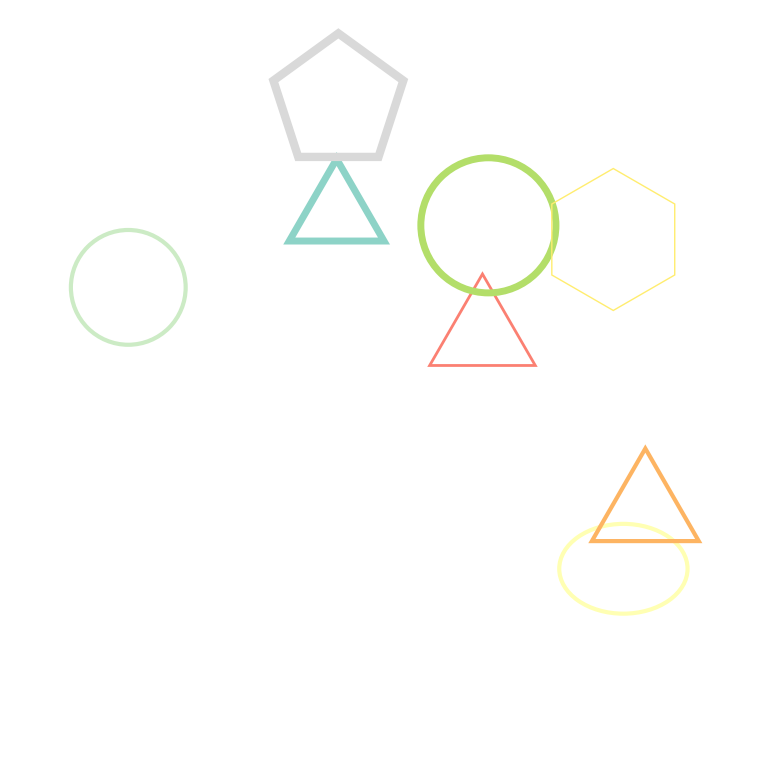[{"shape": "triangle", "thickness": 2.5, "radius": 0.36, "center": [0.437, 0.722]}, {"shape": "oval", "thickness": 1.5, "radius": 0.42, "center": [0.81, 0.261]}, {"shape": "triangle", "thickness": 1, "radius": 0.4, "center": [0.627, 0.565]}, {"shape": "triangle", "thickness": 1.5, "radius": 0.4, "center": [0.838, 0.337]}, {"shape": "circle", "thickness": 2.5, "radius": 0.44, "center": [0.634, 0.707]}, {"shape": "pentagon", "thickness": 3, "radius": 0.44, "center": [0.439, 0.868]}, {"shape": "circle", "thickness": 1.5, "radius": 0.37, "center": [0.167, 0.627]}, {"shape": "hexagon", "thickness": 0.5, "radius": 0.46, "center": [0.796, 0.689]}]